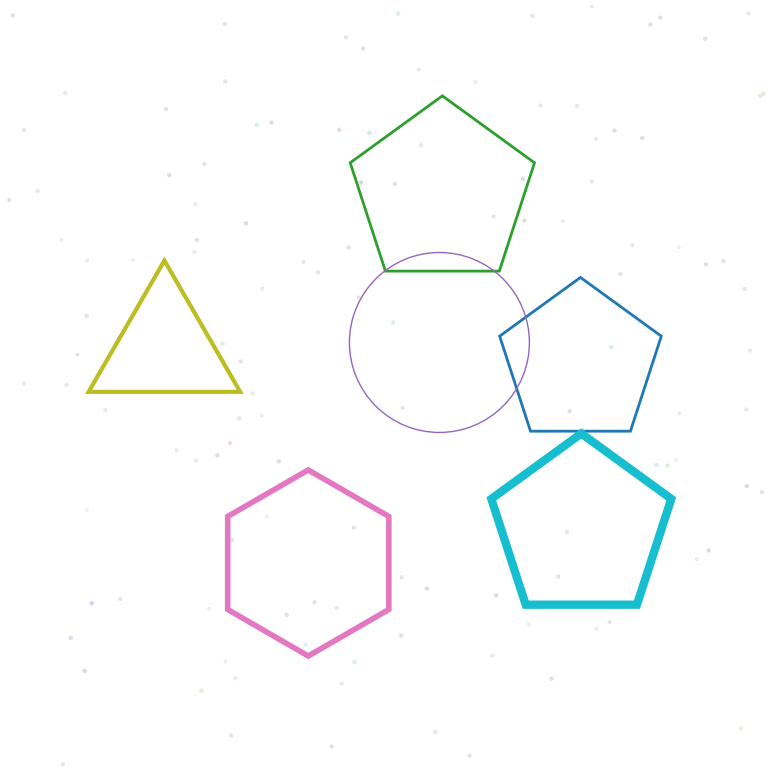[{"shape": "pentagon", "thickness": 1, "radius": 0.55, "center": [0.754, 0.529]}, {"shape": "pentagon", "thickness": 1, "radius": 0.63, "center": [0.574, 0.75]}, {"shape": "circle", "thickness": 0.5, "radius": 0.58, "center": [0.571, 0.555]}, {"shape": "hexagon", "thickness": 2, "radius": 0.6, "center": [0.4, 0.269]}, {"shape": "triangle", "thickness": 1.5, "radius": 0.57, "center": [0.214, 0.548]}, {"shape": "pentagon", "thickness": 3, "radius": 0.61, "center": [0.755, 0.314]}]